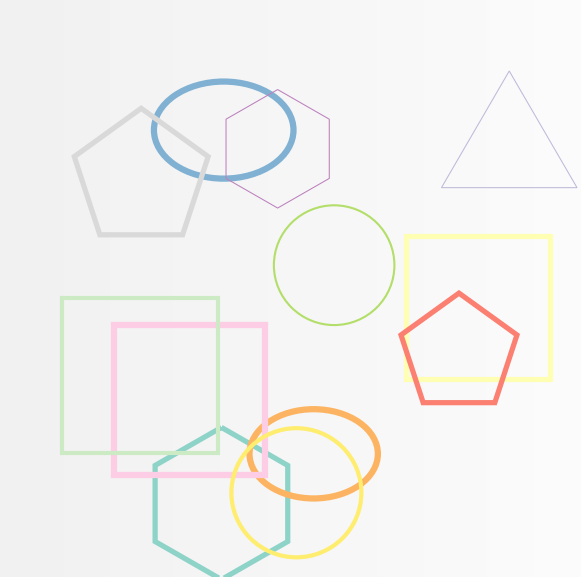[{"shape": "hexagon", "thickness": 2.5, "radius": 0.66, "center": [0.381, 0.127]}, {"shape": "square", "thickness": 2.5, "radius": 0.62, "center": [0.823, 0.467]}, {"shape": "triangle", "thickness": 0.5, "radius": 0.67, "center": [0.876, 0.742]}, {"shape": "pentagon", "thickness": 2.5, "radius": 0.52, "center": [0.79, 0.387]}, {"shape": "oval", "thickness": 3, "radius": 0.6, "center": [0.385, 0.774]}, {"shape": "oval", "thickness": 3, "radius": 0.55, "center": [0.54, 0.213]}, {"shape": "circle", "thickness": 1, "radius": 0.52, "center": [0.575, 0.54]}, {"shape": "square", "thickness": 3, "radius": 0.65, "center": [0.326, 0.306]}, {"shape": "pentagon", "thickness": 2.5, "radius": 0.61, "center": [0.243, 0.691]}, {"shape": "hexagon", "thickness": 0.5, "radius": 0.51, "center": [0.478, 0.741]}, {"shape": "square", "thickness": 2, "radius": 0.67, "center": [0.241, 0.349]}, {"shape": "circle", "thickness": 2, "radius": 0.56, "center": [0.51, 0.146]}]